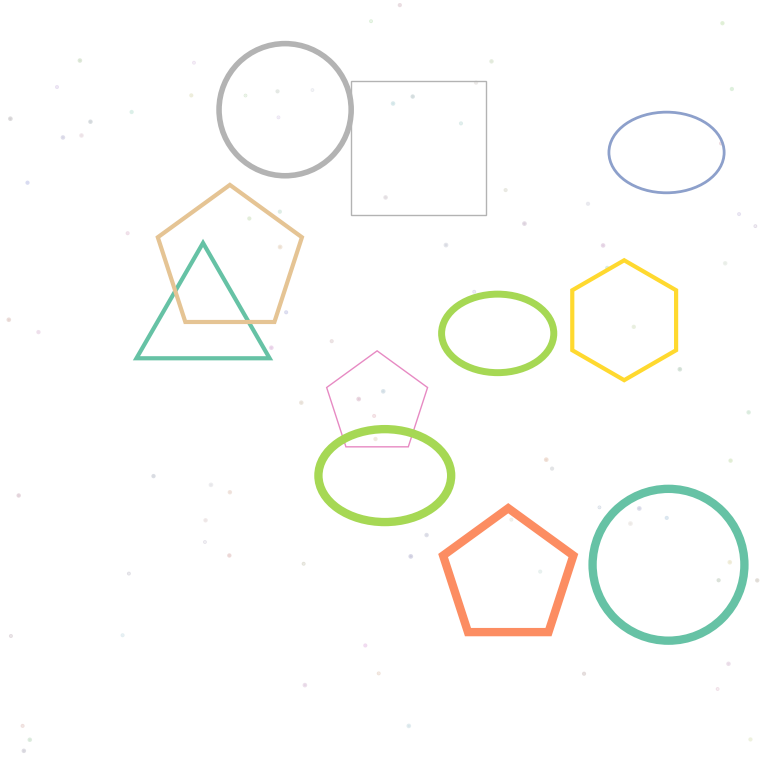[{"shape": "triangle", "thickness": 1.5, "radius": 0.5, "center": [0.264, 0.585]}, {"shape": "circle", "thickness": 3, "radius": 0.49, "center": [0.868, 0.267]}, {"shape": "pentagon", "thickness": 3, "radius": 0.44, "center": [0.66, 0.251]}, {"shape": "oval", "thickness": 1, "radius": 0.37, "center": [0.866, 0.802]}, {"shape": "pentagon", "thickness": 0.5, "radius": 0.34, "center": [0.49, 0.475]}, {"shape": "oval", "thickness": 2.5, "radius": 0.36, "center": [0.646, 0.567]}, {"shape": "oval", "thickness": 3, "radius": 0.43, "center": [0.5, 0.382]}, {"shape": "hexagon", "thickness": 1.5, "radius": 0.39, "center": [0.811, 0.584]}, {"shape": "pentagon", "thickness": 1.5, "radius": 0.49, "center": [0.299, 0.661]}, {"shape": "circle", "thickness": 2, "radius": 0.43, "center": [0.37, 0.858]}, {"shape": "square", "thickness": 0.5, "radius": 0.44, "center": [0.544, 0.808]}]